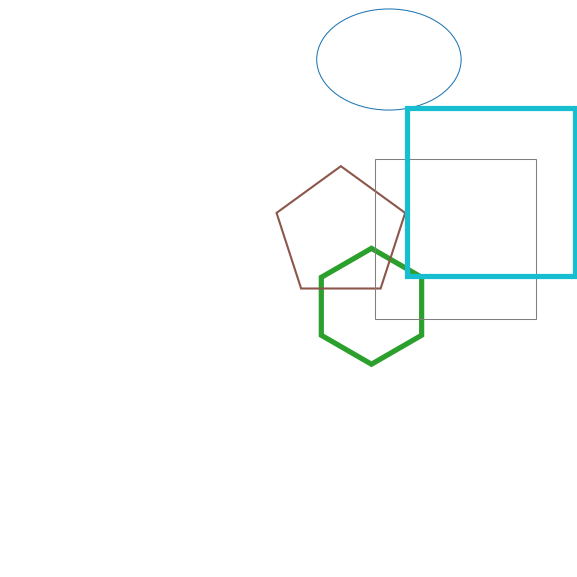[{"shape": "oval", "thickness": 0.5, "radius": 0.63, "center": [0.673, 0.896]}, {"shape": "hexagon", "thickness": 2.5, "radius": 0.5, "center": [0.643, 0.469]}, {"shape": "pentagon", "thickness": 1, "radius": 0.59, "center": [0.59, 0.594]}, {"shape": "square", "thickness": 0.5, "radius": 0.7, "center": [0.789, 0.585]}, {"shape": "square", "thickness": 2.5, "radius": 0.73, "center": [0.85, 0.667]}]